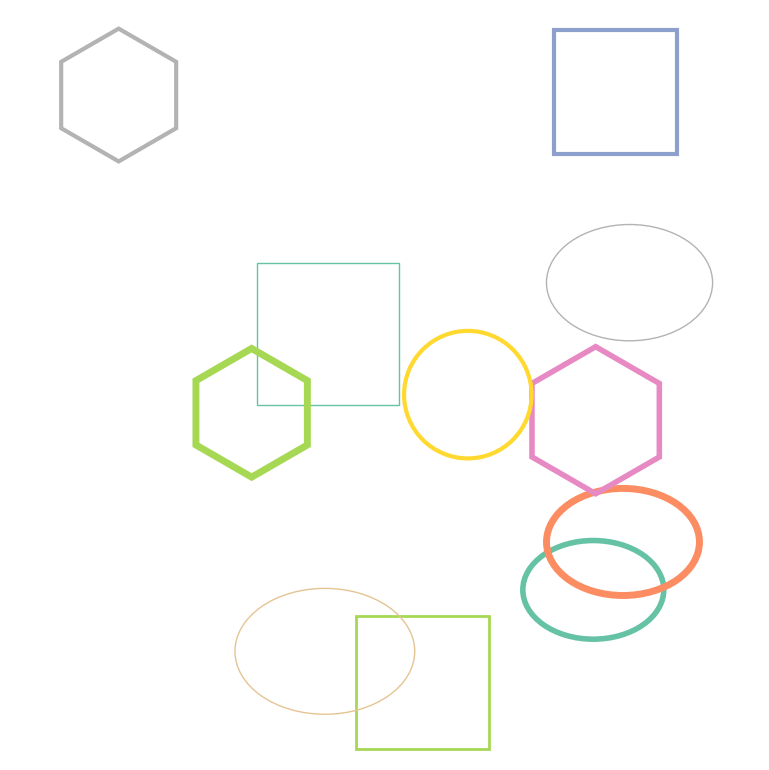[{"shape": "oval", "thickness": 2, "radius": 0.46, "center": [0.771, 0.234]}, {"shape": "square", "thickness": 0.5, "radius": 0.46, "center": [0.426, 0.566]}, {"shape": "oval", "thickness": 2.5, "radius": 0.5, "center": [0.809, 0.296]}, {"shape": "square", "thickness": 1.5, "radius": 0.4, "center": [0.799, 0.88]}, {"shape": "hexagon", "thickness": 2, "radius": 0.48, "center": [0.774, 0.454]}, {"shape": "hexagon", "thickness": 2.5, "radius": 0.42, "center": [0.327, 0.464]}, {"shape": "square", "thickness": 1, "radius": 0.43, "center": [0.549, 0.113]}, {"shape": "circle", "thickness": 1.5, "radius": 0.41, "center": [0.608, 0.487]}, {"shape": "oval", "thickness": 0.5, "radius": 0.58, "center": [0.422, 0.154]}, {"shape": "hexagon", "thickness": 1.5, "radius": 0.43, "center": [0.154, 0.877]}, {"shape": "oval", "thickness": 0.5, "radius": 0.54, "center": [0.818, 0.633]}]